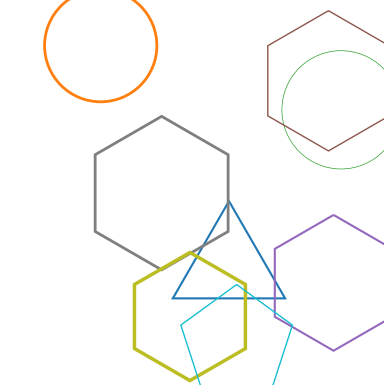[{"shape": "triangle", "thickness": 1.5, "radius": 0.84, "center": [0.595, 0.309]}, {"shape": "circle", "thickness": 2, "radius": 0.73, "center": [0.262, 0.881]}, {"shape": "circle", "thickness": 0.5, "radius": 0.77, "center": [0.886, 0.715]}, {"shape": "hexagon", "thickness": 1.5, "radius": 0.88, "center": [0.866, 0.265]}, {"shape": "hexagon", "thickness": 1, "radius": 0.91, "center": [0.853, 0.79]}, {"shape": "hexagon", "thickness": 2, "radius": 1.0, "center": [0.42, 0.498]}, {"shape": "hexagon", "thickness": 2.5, "radius": 0.83, "center": [0.493, 0.178]}, {"shape": "pentagon", "thickness": 1, "radius": 0.76, "center": [0.615, 0.108]}]